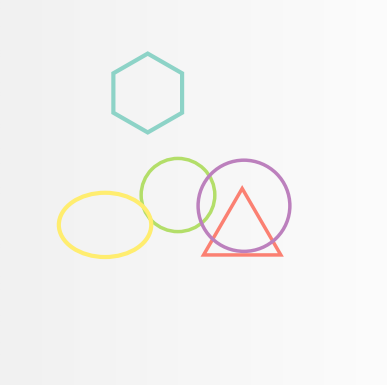[{"shape": "hexagon", "thickness": 3, "radius": 0.51, "center": [0.381, 0.758]}, {"shape": "triangle", "thickness": 2.5, "radius": 0.58, "center": [0.625, 0.395]}, {"shape": "circle", "thickness": 2.5, "radius": 0.48, "center": [0.459, 0.493]}, {"shape": "circle", "thickness": 2.5, "radius": 0.59, "center": [0.63, 0.466]}, {"shape": "oval", "thickness": 3, "radius": 0.6, "center": [0.271, 0.416]}]